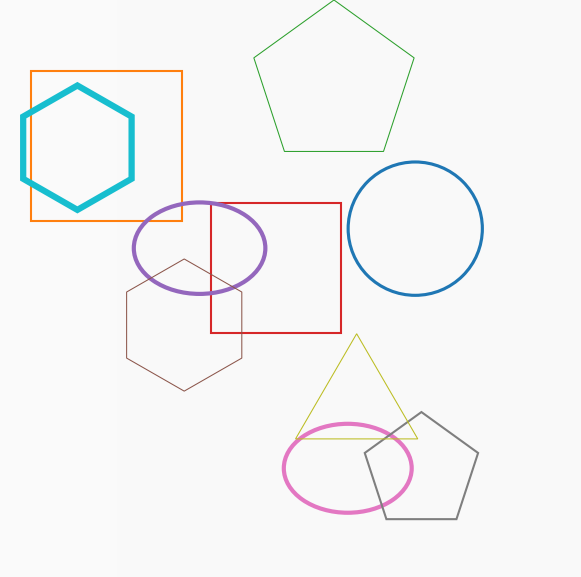[{"shape": "circle", "thickness": 1.5, "radius": 0.58, "center": [0.714, 0.603]}, {"shape": "square", "thickness": 1, "radius": 0.65, "center": [0.183, 0.746]}, {"shape": "pentagon", "thickness": 0.5, "radius": 0.72, "center": [0.575, 0.854]}, {"shape": "square", "thickness": 1, "radius": 0.56, "center": [0.475, 0.535]}, {"shape": "oval", "thickness": 2, "radius": 0.57, "center": [0.343, 0.569]}, {"shape": "hexagon", "thickness": 0.5, "radius": 0.57, "center": [0.317, 0.436]}, {"shape": "oval", "thickness": 2, "radius": 0.55, "center": [0.598, 0.188]}, {"shape": "pentagon", "thickness": 1, "radius": 0.51, "center": [0.725, 0.183]}, {"shape": "triangle", "thickness": 0.5, "radius": 0.61, "center": [0.614, 0.3]}, {"shape": "hexagon", "thickness": 3, "radius": 0.54, "center": [0.133, 0.743]}]